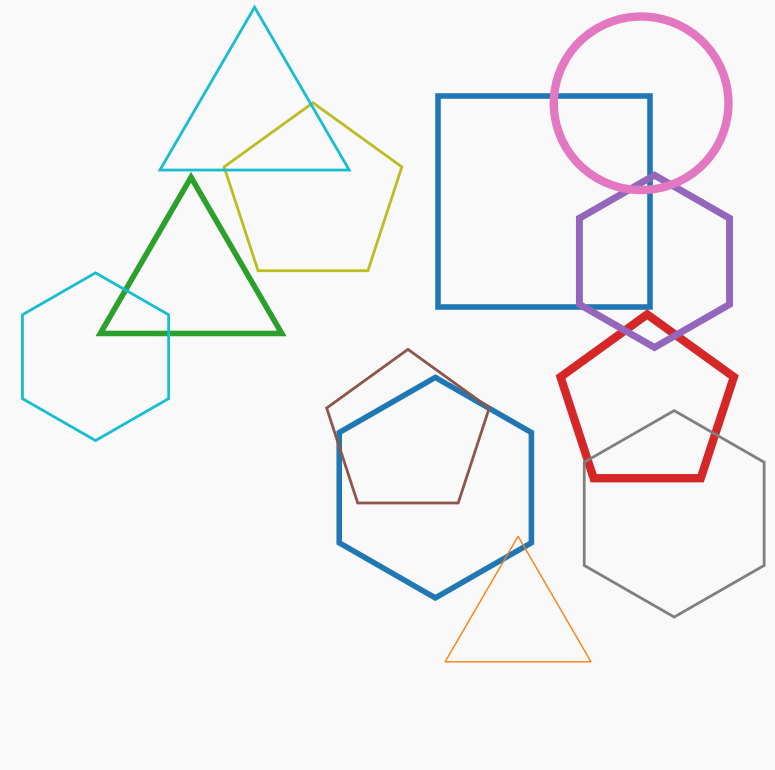[{"shape": "square", "thickness": 2, "radius": 0.69, "center": [0.702, 0.738]}, {"shape": "hexagon", "thickness": 2, "radius": 0.72, "center": [0.562, 0.367]}, {"shape": "triangle", "thickness": 0.5, "radius": 0.54, "center": [0.669, 0.195]}, {"shape": "triangle", "thickness": 2, "radius": 0.68, "center": [0.246, 0.635]}, {"shape": "pentagon", "thickness": 3, "radius": 0.59, "center": [0.835, 0.474]}, {"shape": "hexagon", "thickness": 2.5, "radius": 0.56, "center": [0.844, 0.661]}, {"shape": "pentagon", "thickness": 1, "radius": 0.55, "center": [0.526, 0.436]}, {"shape": "circle", "thickness": 3, "radius": 0.56, "center": [0.827, 0.866]}, {"shape": "hexagon", "thickness": 1, "radius": 0.67, "center": [0.87, 0.333]}, {"shape": "pentagon", "thickness": 1, "radius": 0.6, "center": [0.404, 0.746]}, {"shape": "triangle", "thickness": 1, "radius": 0.7, "center": [0.328, 0.85]}, {"shape": "hexagon", "thickness": 1, "radius": 0.54, "center": [0.123, 0.537]}]